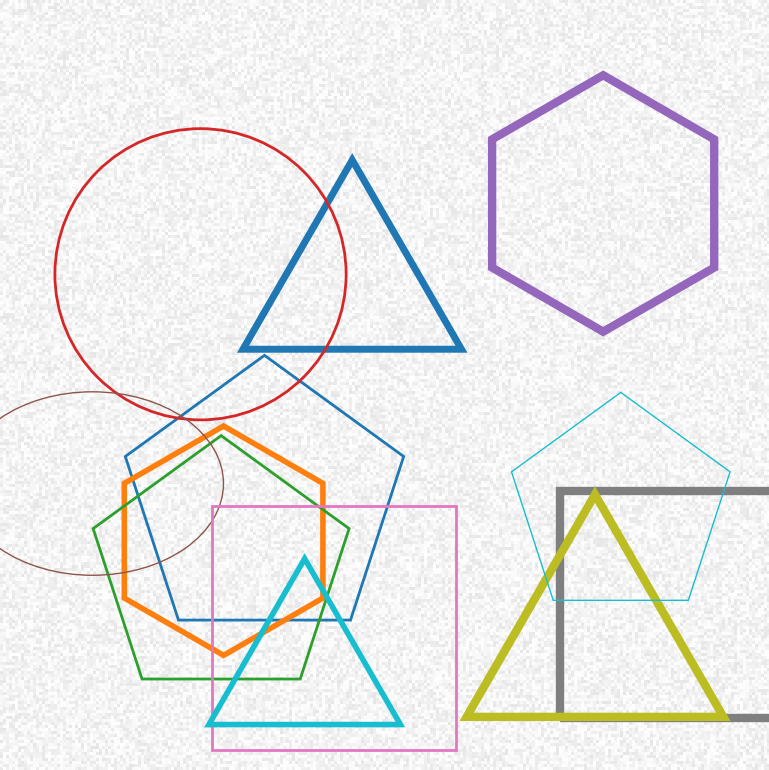[{"shape": "triangle", "thickness": 2.5, "radius": 0.82, "center": [0.457, 0.628]}, {"shape": "pentagon", "thickness": 1, "radius": 0.95, "center": [0.343, 0.348]}, {"shape": "hexagon", "thickness": 2, "radius": 0.74, "center": [0.29, 0.298]}, {"shape": "pentagon", "thickness": 1, "radius": 0.87, "center": [0.287, 0.26]}, {"shape": "circle", "thickness": 1, "radius": 0.95, "center": [0.26, 0.644]}, {"shape": "hexagon", "thickness": 3, "radius": 0.83, "center": [0.783, 0.736]}, {"shape": "oval", "thickness": 0.5, "radius": 0.85, "center": [0.12, 0.372]}, {"shape": "square", "thickness": 1, "radius": 0.79, "center": [0.433, 0.185]}, {"shape": "square", "thickness": 3, "radius": 0.74, "center": [0.875, 0.215]}, {"shape": "triangle", "thickness": 3, "radius": 0.96, "center": [0.773, 0.165]}, {"shape": "pentagon", "thickness": 0.5, "radius": 0.75, "center": [0.806, 0.341]}, {"shape": "triangle", "thickness": 2, "radius": 0.72, "center": [0.396, 0.131]}]